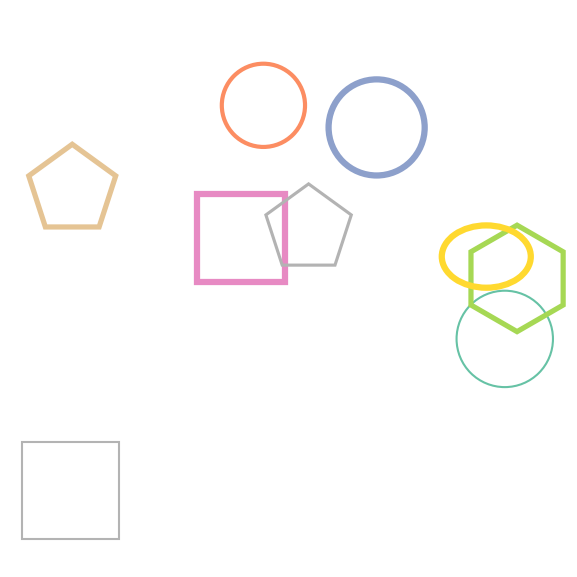[{"shape": "circle", "thickness": 1, "radius": 0.42, "center": [0.874, 0.412]}, {"shape": "circle", "thickness": 2, "radius": 0.36, "center": [0.456, 0.817]}, {"shape": "circle", "thickness": 3, "radius": 0.42, "center": [0.652, 0.778]}, {"shape": "square", "thickness": 3, "radius": 0.38, "center": [0.417, 0.587]}, {"shape": "hexagon", "thickness": 2.5, "radius": 0.46, "center": [0.895, 0.517]}, {"shape": "oval", "thickness": 3, "radius": 0.39, "center": [0.842, 0.555]}, {"shape": "pentagon", "thickness": 2.5, "radius": 0.4, "center": [0.125, 0.67]}, {"shape": "square", "thickness": 1, "radius": 0.42, "center": [0.122, 0.149]}, {"shape": "pentagon", "thickness": 1.5, "radius": 0.39, "center": [0.534, 0.603]}]